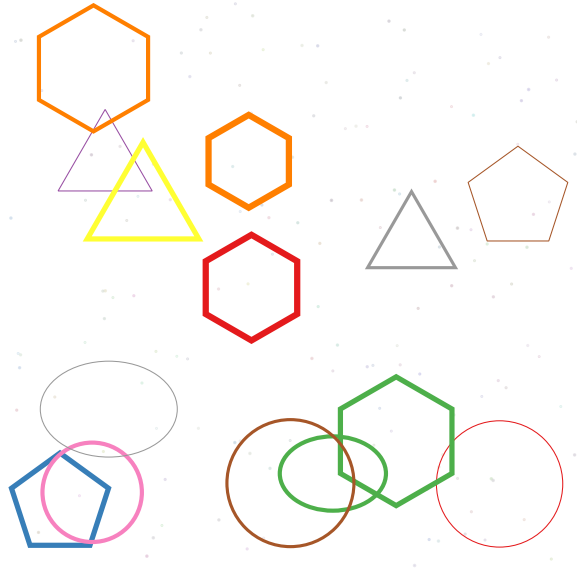[{"shape": "hexagon", "thickness": 3, "radius": 0.46, "center": [0.435, 0.501]}, {"shape": "circle", "thickness": 0.5, "radius": 0.55, "center": [0.865, 0.161]}, {"shape": "pentagon", "thickness": 2.5, "radius": 0.44, "center": [0.104, 0.126]}, {"shape": "hexagon", "thickness": 2.5, "radius": 0.56, "center": [0.686, 0.235]}, {"shape": "oval", "thickness": 2, "radius": 0.46, "center": [0.576, 0.179]}, {"shape": "triangle", "thickness": 0.5, "radius": 0.47, "center": [0.182, 0.716]}, {"shape": "hexagon", "thickness": 3, "radius": 0.4, "center": [0.431, 0.72]}, {"shape": "hexagon", "thickness": 2, "radius": 0.55, "center": [0.162, 0.881]}, {"shape": "triangle", "thickness": 2.5, "radius": 0.56, "center": [0.248, 0.641]}, {"shape": "pentagon", "thickness": 0.5, "radius": 0.45, "center": [0.897, 0.655]}, {"shape": "circle", "thickness": 1.5, "radius": 0.55, "center": [0.503, 0.163]}, {"shape": "circle", "thickness": 2, "radius": 0.43, "center": [0.16, 0.147]}, {"shape": "triangle", "thickness": 1.5, "radius": 0.44, "center": [0.713, 0.58]}, {"shape": "oval", "thickness": 0.5, "radius": 0.59, "center": [0.188, 0.291]}]